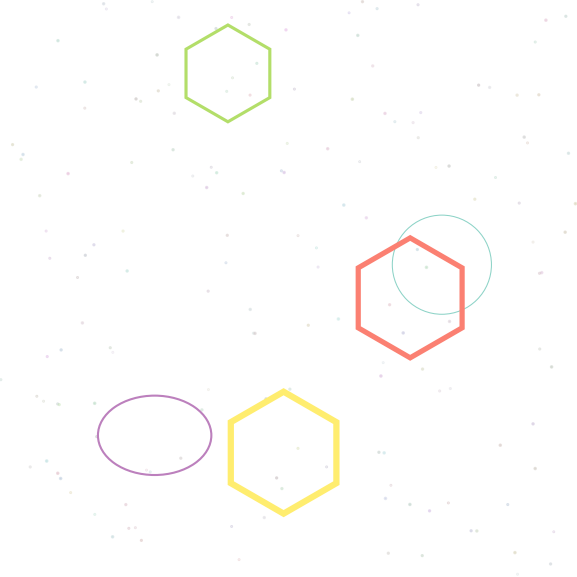[{"shape": "circle", "thickness": 0.5, "radius": 0.43, "center": [0.765, 0.541]}, {"shape": "hexagon", "thickness": 2.5, "radius": 0.52, "center": [0.71, 0.483]}, {"shape": "hexagon", "thickness": 1.5, "radius": 0.42, "center": [0.395, 0.872]}, {"shape": "oval", "thickness": 1, "radius": 0.49, "center": [0.268, 0.245]}, {"shape": "hexagon", "thickness": 3, "radius": 0.53, "center": [0.491, 0.215]}]